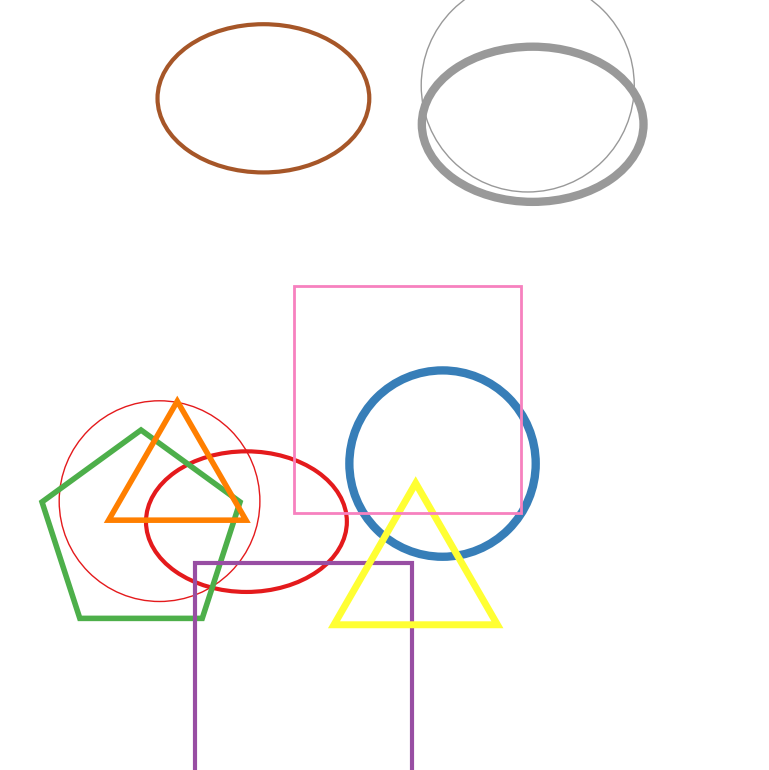[{"shape": "oval", "thickness": 1.5, "radius": 0.65, "center": [0.32, 0.323]}, {"shape": "circle", "thickness": 0.5, "radius": 0.65, "center": [0.207, 0.349]}, {"shape": "circle", "thickness": 3, "radius": 0.61, "center": [0.575, 0.398]}, {"shape": "pentagon", "thickness": 2, "radius": 0.68, "center": [0.183, 0.306]}, {"shape": "square", "thickness": 1.5, "radius": 0.71, "center": [0.394, 0.128]}, {"shape": "triangle", "thickness": 2, "radius": 0.51, "center": [0.23, 0.376]}, {"shape": "triangle", "thickness": 2.5, "radius": 0.61, "center": [0.54, 0.25]}, {"shape": "oval", "thickness": 1.5, "radius": 0.69, "center": [0.342, 0.872]}, {"shape": "square", "thickness": 1, "radius": 0.74, "center": [0.53, 0.481]}, {"shape": "circle", "thickness": 0.5, "radius": 0.69, "center": [0.685, 0.889]}, {"shape": "oval", "thickness": 3, "radius": 0.72, "center": [0.692, 0.839]}]